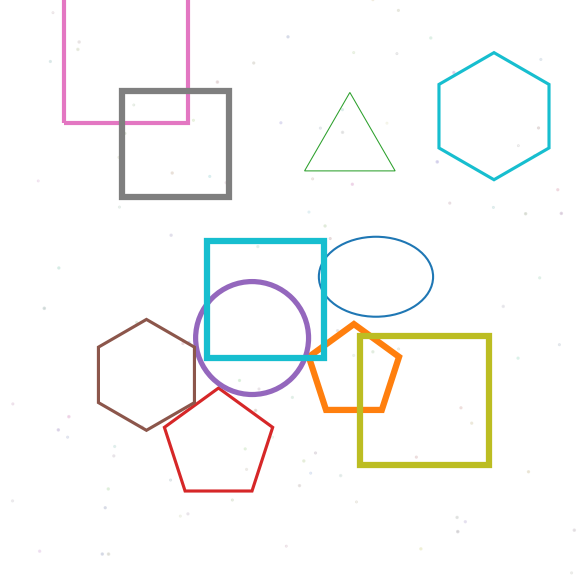[{"shape": "oval", "thickness": 1, "radius": 0.49, "center": [0.651, 0.52]}, {"shape": "pentagon", "thickness": 3, "radius": 0.41, "center": [0.613, 0.356]}, {"shape": "triangle", "thickness": 0.5, "radius": 0.45, "center": [0.606, 0.748]}, {"shape": "pentagon", "thickness": 1.5, "radius": 0.49, "center": [0.378, 0.229]}, {"shape": "circle", "thickness": 2.5, "radius": 0.49, "center": [0.437, 0.414]}, {"shape": "hexagon", "thickness": 1.5, "radius": 0.48, "center": [0.254, 0.35]}, {"shape": "square", "thickness": 2, "radius": 0.54, "center": [0.218, 0.894]}, {"shape": "square", "thickness": 3, "radius": 0.46, "center": [0.304, 0.75]}, {"shape": "square", "thickness": 3, "radius": 0.56, "center": [0.735, 0.306]}, {"shape": "hexagon", "thickness": 1.5, "radius": 0.55, "center": [0.855, 0.798]}, {"shape": "square", "thickness": 3, "radius": 0.51, "center": [0.46, 0.48]}]